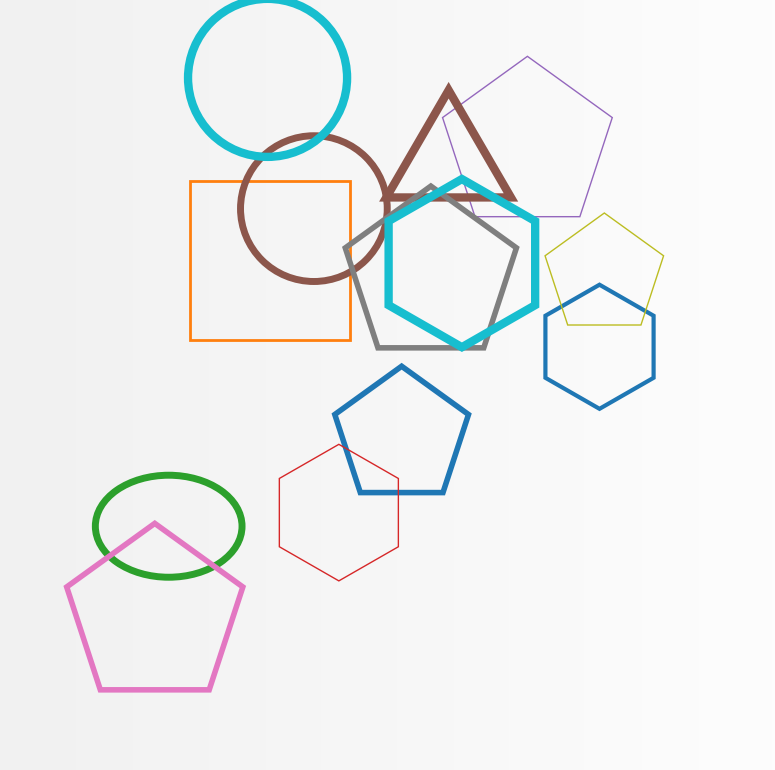[{"shape": "pentagon", "thickness": 2, "radius": 0.45, "center": [0.518, 0.434]}, {"shape": "hexagon", "thickness": 1.5, "radius": 0.4, "center": [0.774, 0.55]}, {"shape": "square", "thickness": 1, "radius": 0.52, "center": [0.348, 0.662]}, {"shape": "oval", "thickness": 2.5, "radius": 0.47, "center": [0.218, 0.317]}, {"shape": "hexagon", "thickness": 0.5, "radius": 0.44, "center": [0.437, 0.334]}, {"shape": "pentagon", "thickness": 0.5, "radius": 0.58, "center": [0.681, 0.812]}, {"shape": "triangle", "thickness": 3, "radius": 0.46, "center": [0.579, 0.79]}, {"shape": "circle", "thickness": 2.5, "radius": 0.47, "center": [0.405, 0.729]}, {"shape": "pentagon", "thickness": 2, "radius": 0.6, "center": [0.2, 0.201]}, {"shape": "pentagon", "thickness": 2, "radius": 0.58, "center": [0.556, 0.642]}, {"shape": "pentagon", "thickness": 0.5, "radius": 0.4, "center": [0.78, 0.643]}, {"shape": "circle", "thickness": 3, "radius": 0.51, "center": [0.345, 0.899]}, {"shape": "hexagon", "thickness": 3, "radius": 0.55, "center": [0.596, 0.658]}]